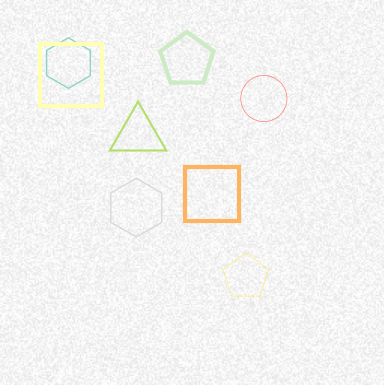[{"shape": "hexagon", "thickness": 1, "radius": 0.33, "center": [0.178, 0.836]}, {"shape": "square", "thickness": 3, "radius": 0.4, "center": [0.184, 0.805]}, {"shape": "circle", "thickness": 0.5, "radius": 0.3, "center": [0.685, 0.744]}, {"shape": "square", "thickness": 3, "radius": 0.35, "center": [0.55, 0.496]}, {"shape": "triangle", "thickness": 1.5, "radius": 0.42, "center": [0.359, 0.651]}, {"shape": "hexagon", "thickness": 1, "radius": 0.38, "center": [0.354, 0.461]}, {"shape": "pentagon", "thickness": 3, "radius": 0.36, "center": [0.486, 0.844]}, {"shape": "pentagon", "thickness": 0.5, "radius": 0.31, "center": [0.638, 0.281]}]